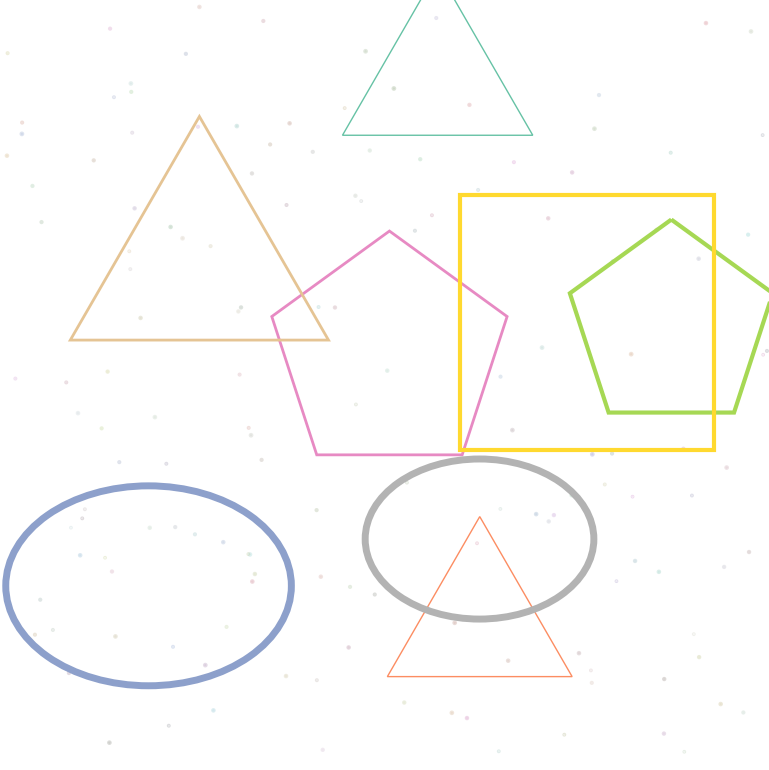[{"shape": "triangle", "thickness": 0.5, "radius": 0.71, "center": [0.568, 0.896]}, {"shape": "triangle", "thickness": 0.5, "radius": 0.69, "center": [0.623, 0.191]}, {"shape": "oval", "thickness": 2.5, "radius": 0.93, "center": [0.193, 0.239]}, {"shape": "pentagon", "thickness": 1, "radius": 0.8, "center": [0.506, 0.539]}, {"shape": "pentagon", "thickness": 1.5, "radius": 0.69, "center": [0.872, 0.576]}, {"shape": "square", "thickness": 1.5, "radius": 0.83, "center": [0.762, 0.581]}, {"shape": "triangle", "thickness": 1, "radius": 0.97, "center": [0.259, 0.655]}, {"shape": "oval", "thickness": 2.5, "radius": 0.74, "center": [0.623, 0.3]}]